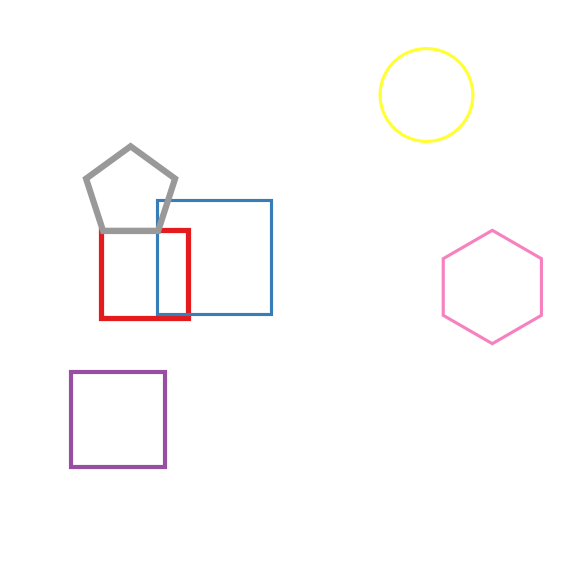[{"shape": "square", "thickness": 2.5, "radius": 0.38, "center": [0.25, 0.525]}, {"shape": "square", "thickness": 1.5, "radius": 0.49, "center": [0.37, 0.553]}, {"shape": "square", "thickness": 2, "radius": 0.41, "center": [0.205, 0.273]}, {"shape": "circle", "thickness": 1.5, "radius": 0.4, "center": [0.738, 0.835]}, {"shape": "hexagon", "thickness": 1.5, "radius": 0.49, "center": [0.853, 0.502]}, {"shape": "pentagon", "thickness": 3, "radius": 0.41, "center": [0.226, 0.665]}]